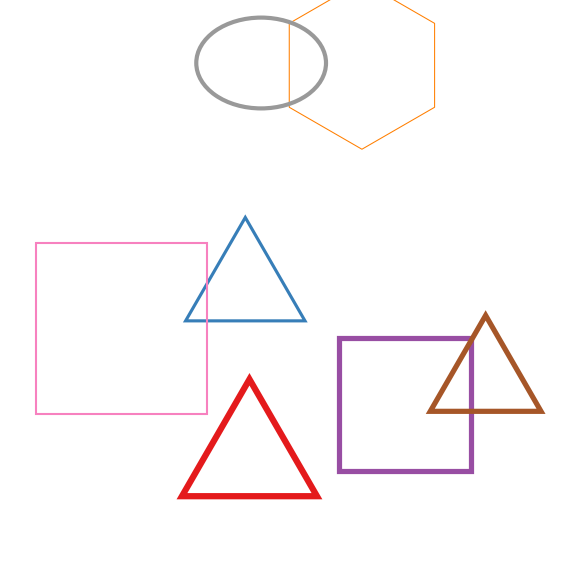[{"shape": "triangle", "thickness": 3, "radius": 0.67, "center": [0.432, 0.207]}, {"shape": "triangle", "thickness": 1.5, "radius": 0.6, "center": [0.425, 0.503]}, {"shape": "square", "thickness": 2.5, "radius": 0.57, "center": [0.701, 0.299]}, {"shape": "hexagon", "thickness": 0.5, "radius": 0.73, "center": [0.627, 0.886]}, {"shape": "triangle", "thickness": 2.5, "radius": 0.55, "center": [0.841, 0.342]}, {"shape": "square", "thickness": 1, "radius": 0.74, "center": [0.211, 0.43]}, {"shape": "oval", "thickness": 2, "radius": 0.56, "center": [0.452, 0.89]}]